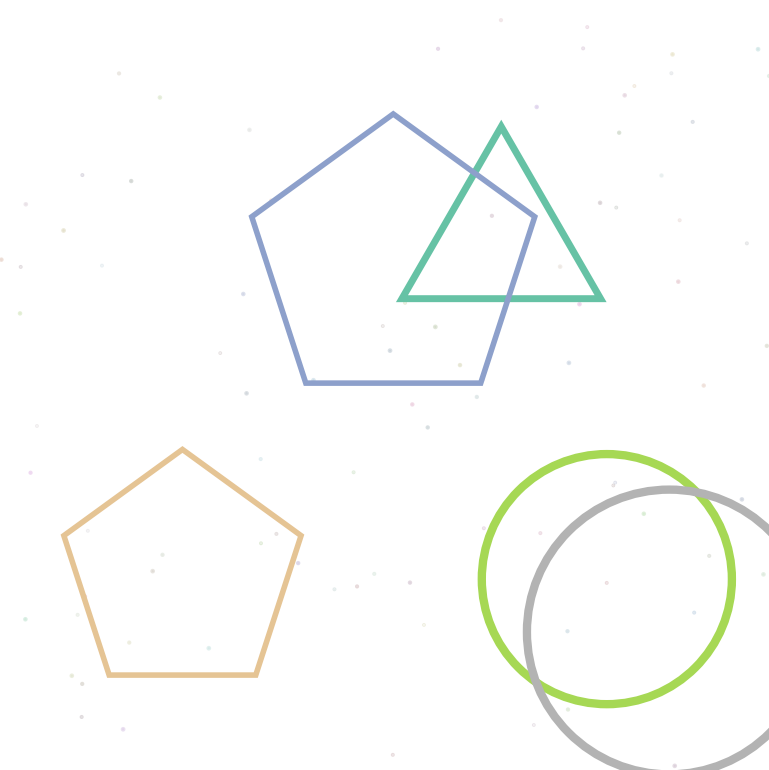[{"shape": "triangle", "thickness": 2.5, "radius": 0.74, "center": [0.651, 0.687]}, {"shape": "pentagon", "thickness": 2, "radius": 0.97, "center": [0.511, 0.659]}, {"shape": "circle", "thickness": 3, "radius": 0.81, "center": [0.788, 0.248]}, {"shape": "pentagon", "thickness": 2, "radius": 0.81, "center": [0.237, 0.254]}, {"shape": "circle", "thickness": 3, "radius": 0.92, "center": [0.869, 0.179]}]